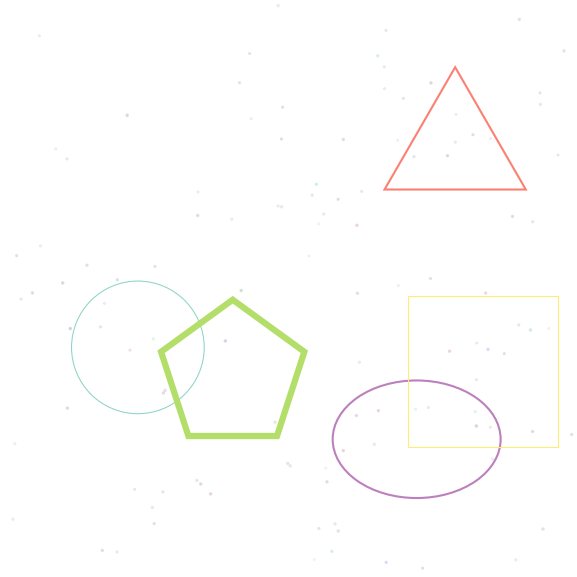[{"shape": "circle", "thickness": 0.5, "radius": 0.57, "center": [0.239, 0.398]}, {"shape": "triangle", "thickness": 1, "radius": 0.71, "center": [0.788, 0.742]}, {"shape": "pentagon", "thickness": 3, "radius": 0.65, "center": [0.403, 0.35]}, {"shape": "oval", "thickness": 1, "radius": 0.73, "center": [0.721, 0.239]}, {"shape": "square", "thickness": 0.5, "radius": 0.65, "center": [0.836, 0.356]}]